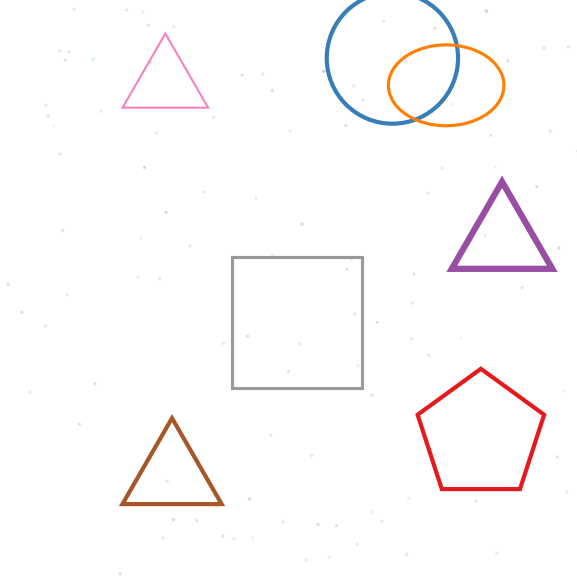[{"shape": "pentagon", "thickness": 2, "radius": 0.58, "center": [0.833, 0.245]}, {"shape": "circle", "thickness": 2, "radius": 0.57, "center": [0.679, 0.899]}, {"shape": "triangle", "thickness": 3, "radius": 0.5, "center": [0.869, 0.584]}, {"shape": "oval", "thickness": 1.5, "radius": 0.5, "center": [0.773, 0.851]}, {"shape": "triangle", "thickness": 2, "radius": 0.5, "center": [0.298, 0.176]}, {"shape": "triangle", "thickness": 1, "radius": 0.43, "center": [0.286, 0.856]}, {"shape": "square", "thickness": 1.5, "radius": 0.57, "center": [0.514, 0.441]}]